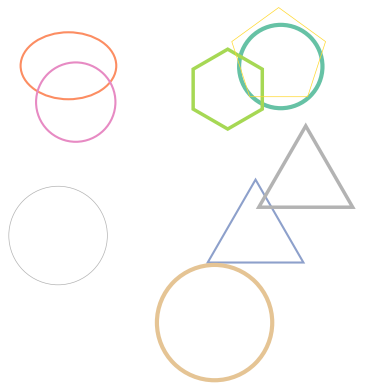[{"shape": "circle", "thickness": 3, "radius": 0.54, "center": [0.729, 0.827]}, {"shape": "oval", "thickness": 1.5, "radius": 0.62, "center": [0.178, 0.829]}, {"shape": "triangle", "thickness": 1.5, "radius": 0.72, "center": [0.664, 0.39]}, {"shape": "circle", "thickness": 1.5, "radius": 0.52, "center": [0.197, 0.735]}, {"shape": "hexagon", "thickness": 2.5, "radius": 0.52, "center": [0.591, 0.769]}, {"shape": "pentagon", "thickness": 0.5, "radius": 0.64, "center": [0.724, 0.852]}, {"shape": "circle", "thickness": 3, "radius": 0.75, "center": [0.557, 0.162]}, {"shape": "circle", "thickness": 0.5, "radius": 0.64, "center": [0.151, 0.388]}, {"shape": "triangle", "thickness": 2.5, "radius": 0.7, "center": [0.794, 0.532]}]